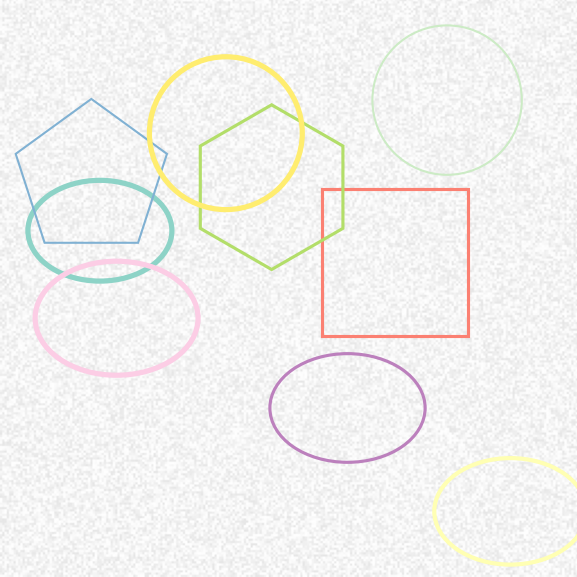[{"shape": "oval", "thickness": 2.5, "radius": 0.62, "center": [0.173, 0.6]}, {"shape": "oval", "thickness": 2, "radius": 0.66, "center": [0.884, 0.114]}, {"shape": "square", "thickness": 1.5, "radius": 0.63, "center": [0.684, 0.545]}, {"shape": "pentagon", "thickness": 1, "radius": 0.69, "center": [0.158, 0.69]}, {"shape": "hexagon", "thickness": 1.5, "radius": 0.71, "center": [0.47, 0.675]}, {"shape": "oval", "thickness": 2.5, "radius": 0.71, "center": [0.202, 0.448]}, {"shape": "oval", "thickness": 1.5, "radius": 0.67, "center": [0.602, 0.293]}, {"shape": "circle", "thickness": 1, "radius": 0.65, "center": [0.774, 0.826]}, {"shape": "circle", "thickness": 2.5, "radius": 0.66, "center": [0.391, 0.769]}]